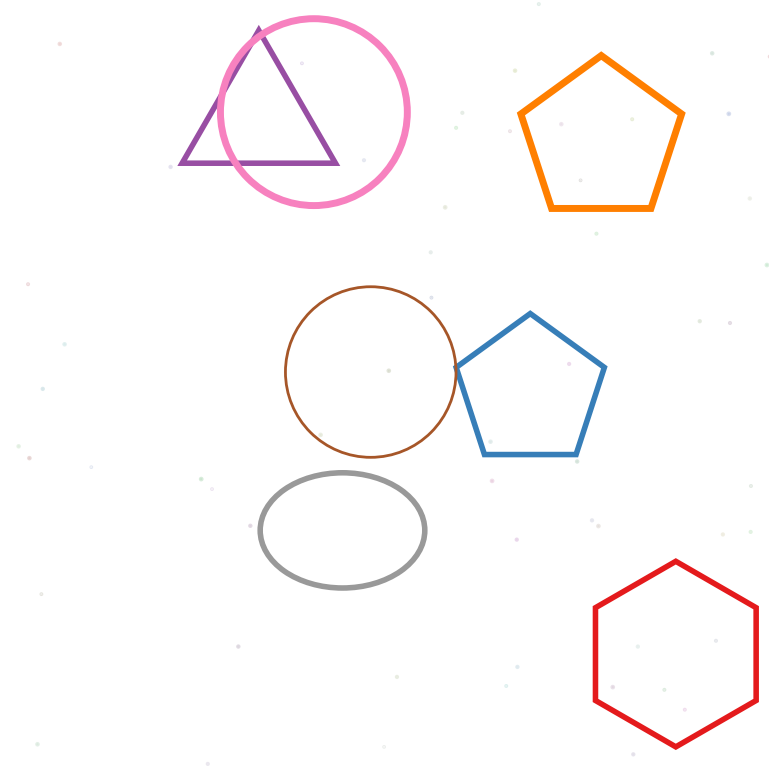[{"shape": "hexagon", "thickness": 2, "radius": 0.6, "center": [0.878, 0.151]}, {"shape": "pentagon", "thickness": 2, "radius": 0.51, "center": [0.689, 0.492]}, {"shape": "triangle", "thickness": 2, "radius": 0.57, "center": [0.336, 0.846]}, {"shape": "pentagon", "thickness": 2.5, "radius": 0.55, "center": [0.781, 0.818]}, {"shape": "circle", "thickness": 1, "radius": 0.55, "center": [0.481, 0.517]}, {"shape": "circle", "thickness": 2.5, "radius": 0.61, "center": [0.408, 0.854]}, {"shape": "oval", "thickness": 2, "radius": 0.53, "center": [0.445, 0.311]}]